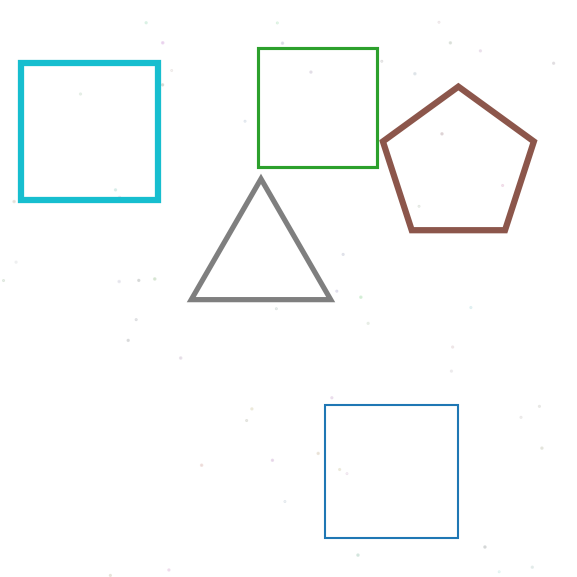[{"shape": "square", "thickness": 1, "radius": 0.58, "center": [0.678, 0.182]}, {"shape": "square", "thickness": 1.5, "radius": 0.51, "center": [0.551, 0.813]}, {"shape": "pentagon", "thickness": 3, "radius": 0.69, "center": [0.794, 0.712]}, {"shape": "triangle", "thickness": 2.5, "radius": 0.7, "center": [0.452, 0.55]}, {"shape": "square", "thickness": 3, "radius": 0.59, "center": [0.155, 0.771]}]